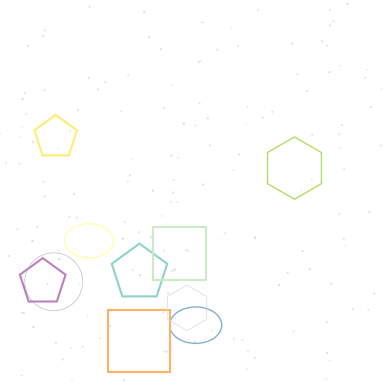[{"shape": "pentagon", "thickness": 1.5, "radius": 0.38, "center": [0.362, 0.291]}, {"shape": "oval", "thickness": 1, "radius": 0.32, "center": [0.231, 0.375]}, {"shape": "circle", "thickness": 0.5, "radius": 0.38, "center": [0.14, 0.268]}, {"shape": "oval", "thickness": 1, "radius": 0.34, "center": [0.508, 0.155]}, {"shape": "square", "thickness": 1.5, "radius": 0.41, "center": [0.361, 0.114]}, {"shape": "hexagon", "thickness": 1, "radius": 0.4, "center": [0.765, 0.563]}, {"shape": "hexagon", "thickness": 0.5, "radius": 0.3, "center": [0.486, 0.2]}, {"shape": "pentagon", "thickness": 1.5, "radius": 0.31, "center": [0.111, 0.267]}, {"shape": "square", "thickness": 1.5, "radius": 0.34, "center": [0.467, 0.342]}, {"shape": "pentagon", "thickness": 1.5, "radius": 0.29, "center": [0.145, 0.644]}]